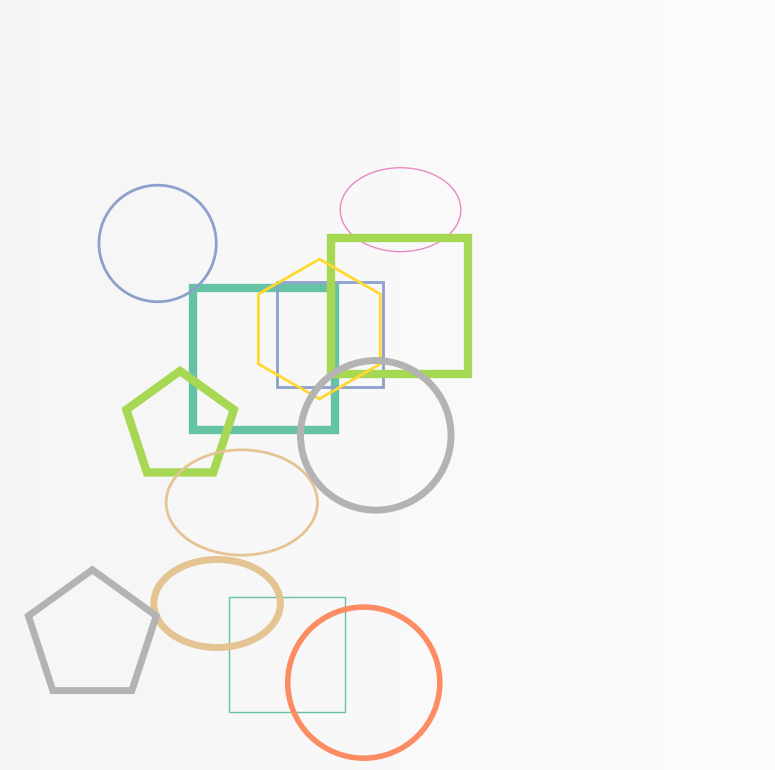[{"shape": "square", "thickness": 3, "radius": 0.46, "center": [0.341, 0.534]}, {"shape": "square", "thickness": 0.5, "radius": 0.38, "center": [0.37, 0.15]}, {"shape": "circle", "thickness": 2, "radius": 0.49, "center": [0.469, 0.113]}, {"shape": "circle", "thickness": 1, "radius": 0.38, "center": [0.203, 0.684]}, {"shape": "square", "thickness": 1, "radius": 0.34, "center": [0.426, 0.565]}, {"shape": "oval", "thickness": 0.5, "radius": 0.39, "center": [0.517, 0.728]}, {"shape": "square", "thickness": 3, "radius": 0.44, "center": [0.516, 0.602]}, {"shape": "pentagon", "thickness": 3, "radius": 0.36, "center": [0.232, 0.445]}, {"shape": "hexagon", "thickness": 1, "radius": 0.45, "center": [0.412, 0.573]}, {"shape": "oval", "thickness": 2.5, "radius": 0.41, "center": [0.28, 0.216]}, {"shape": "oval", "thickness": 1, "radius": 0.49, "center": [0.312, 0.347]}, {"shape": "circle", "thickness": 2.5, "radius": 0.49, "center": [0.485, 0.435]}, {"shape": "pentagon", "thickness": 2.5, "radius": 0.43, "center": [0.119, 0.173]}]